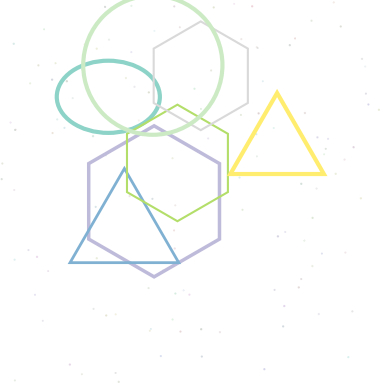[{"shape": "oval", "thickness": 3, "radius": 0.67, "center": [0.281, 0.749]}, {"shape": "hexagon", "thickness": 2.5, "radius": 0.98, "center": [0.4, 0.477]}, {"shape": "triangle", "thickness": 2, "radius": 0.82, "center": [0.323, 0.399]}, {"shape": "hexagon", "thickness": 1.5, "radius": 0.76, "center": [0.461, 0.577]}, {"shape": "hexagon", "thickness": 1.5, "radius": 0.71, "center": [0.521, 0.803]}, {"shape": "circle", "thickness": 3, "radius": 0.9, "center": [0.397, 0.831]}, {"shape": "triangle", "thickness": 3, "radius": 0.7, "center": [0.72, 0.618]}]